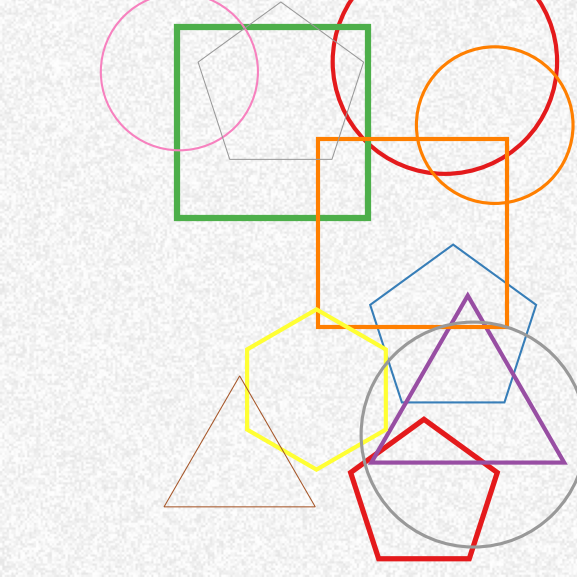[{"shape": "circle", "thickness": 2, "radius": 0.97, "center": [0.77, 0.892]}, {"shape": "pentagon", "thickness": 2.5, "radius": 0.67, "center": [0.734, 0.14]}, {"shape": "pentagon", "thickness": 1, "radius": 0.76, "center": [0.785, 0.425]}, {"shape": "square", "thickness": 3, "radius": 0.83, "center": [0.472, 0.787]}, {"shape": "triangle", "thickness": 2, "radius": 0.96, "center": [0.81, 0.295]}, {"shape": "circle", "thickness": 1.5, "radius": 0.68, "center": [0.857, 0.782]}, {"shape": "square", "thickness": 2, "radius": 0.82, "center": [0.714, 0.595]}, {"shape": "hexagon", "thickness": 2, "radius": 0.69, "center": [0.548, 0.325]}, {"shape": "triangle", "thickness": 0.5, "radius": 0.76, "center": [0.415, 0.197]}, {"shape": "circle", "thickness": 1, "radius": 0.68, "center": [0.311, 0.875]}, {"shape": "circle", "thickness": 1.5, "radius": 0.97, "center": [0.82, 0.247]}, {"shape": "pentagon", "thickness": 0.5, "radius": 0.75, "center": [0.486, 0.845]}]